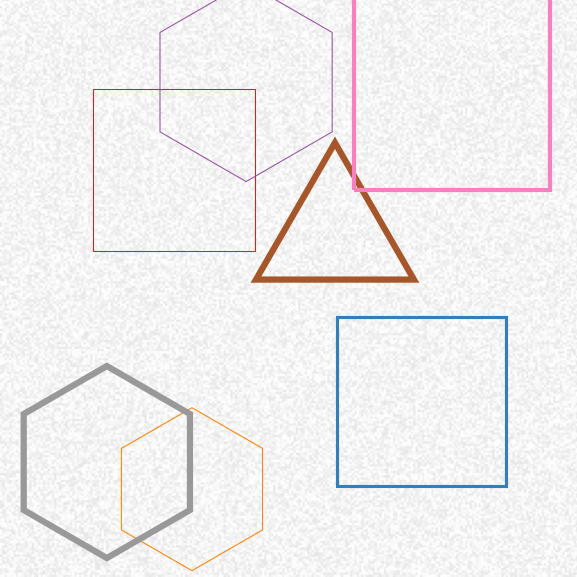[{"shape": "square", "thickness": 0.5, "radius": 0.7, "center": [0.301, 0.705]}, {"shape": "square", "thickness": 1.5, "radius": 0.73, "center": [0.73, 0.304]}, {"shape": "hexagon", "thickness": 0.5, "radius": 0.86, "center": [0.426, 0.857]}, {"shape": "hexagon", "thickness": 0.5, "radius": 0.71, "center": [0.332, 0.152]}, {"shape": "triangle", "thickness": 3, "radius": 0.79, "center": [0.58, 0.594]}, {"shape": "square", "thickness": 2, "radius": 0.85, "center": [0.783, 0.839]}, {"shape": "hexagon", "thickness": 3, "radius": 0.83, "center": [0.185, 0.199]}]